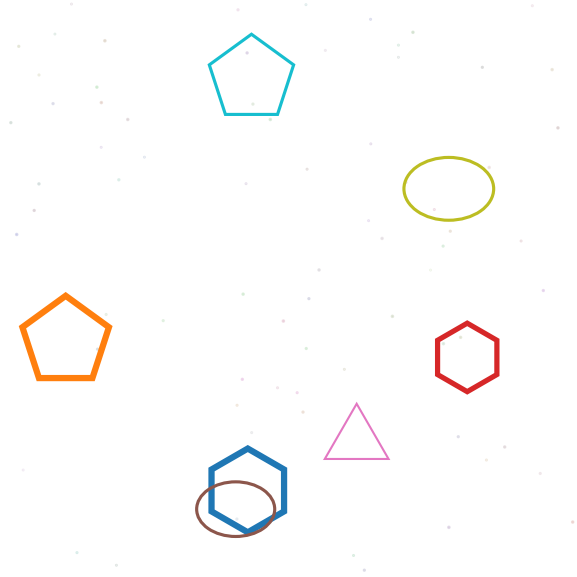[{"shape": "hexagon", "thickness": 3, "radius": 0.36, "center": [0.429, 0.15]}, {"shape": "pentagon", "thickness": 3, "radius": 0.39, "center": [0.114, 0.408]}, {"shape": "hexagon", "thickness": 2.5, "radius": 0.3, "center": [0.809, 0.38]}, {"shape": "oval", "thickness": 1.5, "radius": 0.34, "center": [0.408, 0.117]}, {"shape": "triangle", "thickness": 1, "radius": 0.32, "center": [0.618, 0.236]}, {"shape": "oval", "thickness": 1.5, "radius": 0.39, "center": [0.777, 0.672]}, {"shape": "pentagon", "thickness": 1.5, "radius": 0.38, "center": [0.435, 0.863]}]